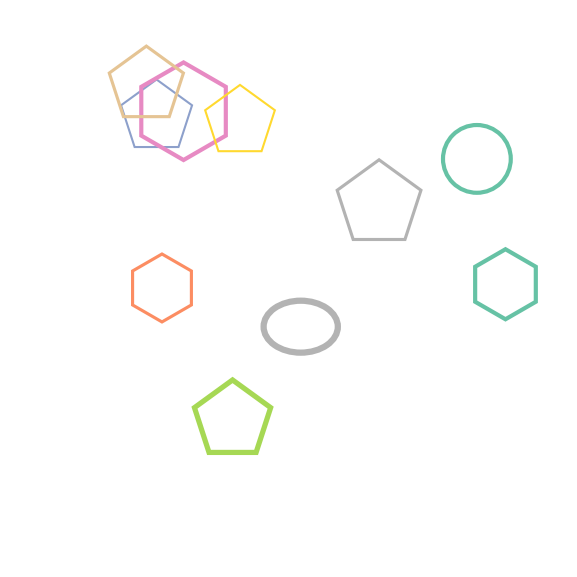[{"shape": "circle", "thickness": 2, "radius": 0.29, "center": [0.826, 0.724]}, {"shape": "hexagon", "thickness": 2, "radius": 0.3, "center": [0.875, 0.507]}, {"shape": "hexagon", "thickness": 1.5, "radius": 0.29, "center": [0.28, 0.5]}, {"shape": "pentagon", "thickness": 1, "radius": 0.32, "center": [0.271, 0.797]}, {"shape": "hexagon", "thickness": 2, "radius": 0.42, "center": [0.318, 0.807]}, {"shape": "pentagon", "thickness": 2.5, "radius": 0.35, "center": [0.403, 0.272]}, {"shape": "pentagon", "thickness": 1, "radius": 0.32, "center": [0.416, 0.789]}, {"shape": "pentagon", "thickness": 1.5, "radius": 0.34, "center": [0.253, 0.852]}, {"shape": "pentagon", "thickness": 1.5, "radius": 0.38, "center": [0.656, 0.646]}, {"shape": "oval", "thickness": 3, "radius": 0.32, "center": [0.521, 0.433]}]